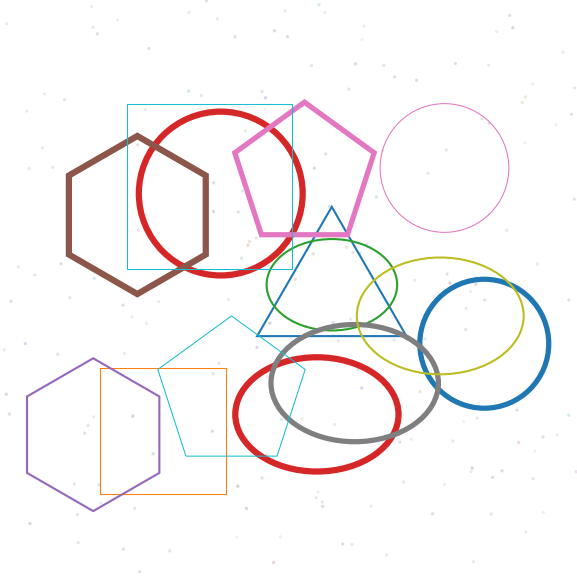[{"shape": "circle", "thickness": 2.5, "radius": 0.56, "center": [0.839, 0.404]}, {"shape": "triangle", "thickness": 1, "radius": 0.75, "center": [0.574, 0.492]}, {"shape": "square", "thickness": 0.5, "radius": 0.55, "center": [0.283, 0.253]}, {"shape": "oval", "thickness": 1, "radius": 0.57, "center": [0.575, 0.506]}, {"shape": "oval", "thickness": 3, "radius": 0.71, "center": [0.549, 0.282]}, {"shape": "circle", "thickness": 3, "radius": 0.71, "center": [0.382, 0.664]}, {"shape": "hexagon", "thickness": 1, "radius": 0.66, "center": [0.161, 0.246]}, {"shape": "hexagon", "thickness": 3, "radius": 0.68, "center": [0.238, 0.627]}, {"shape": "circle", "thickness": 0.5, "radius": 0.56, "center": [0.77, 0.708]}, {"shape": "pentagon", "thickness": 2.5, "radius": 0.63, "center": [0.527, 0.695]}, {"shape": "oval", "thickness": 2.5, "radius": 0.72, "center": [0.614, 0.336]}, {"shape": "oval", "thickness": 1, "radius": 0.72, "center": [0.762, 0.452]}, {"shape": "square", "thickness": 0.5, "radius": 0.72, "center": [0.362, 0.677]}, {"shape": "pentagon", "thickness": 0.5, "radius": 0.67, "center": [0.401, 0.318]}]